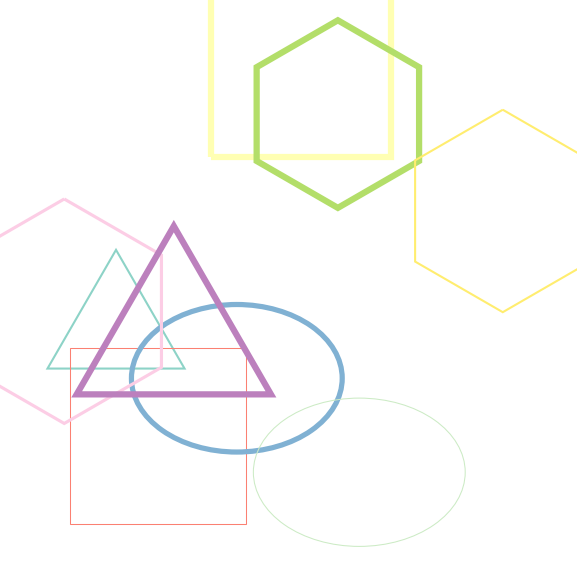[{"shape": "triangle", "thickness": 1, "radius": 0.69, "center": [0.201, 0.429]}, {"shape": "square", "thickness": 3, "radius": 0.78, "center": [0.521, 0.883]}, {"shape": "square", "thickness": 0.5, "radius": 0.76, "center": [0.274, 0.245]}, {"shape": "oval", "thickness": 2.5, "radius": 0.91, "center": [0.41, 0.344]}, {"shape": "hexagon", "thickness": 3, "radius": 0.81, "center": [0.585, 0.802]}, {"shape": "hexagon", "thickness": 1.5, "radius": 0.97, "center": [0.111, 0.46]}, {"shape": "triangle", "thickness": 3, "radius": 0.97, "center": [0.301, 0.413]}, {"shape": "oval", "thickness": 0.5, "radius": 0.92, "center": [0.622, 0.181]}, {"shape": "hexagon", "thickness": 1, "radius": 0.88, "center": [0.871, 0.634]}]